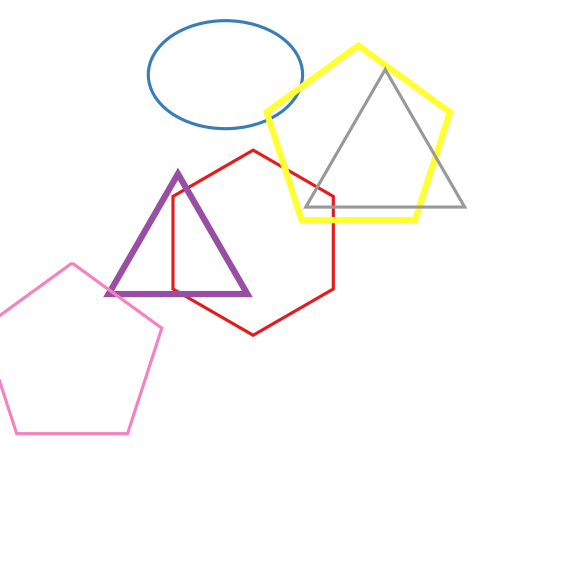[{"shape": "hexagon", "thickness": 1.5, "radius": 0.8, "center": [0.438, 0.579]}, {"shape": "oval", "thickness": 1.5, "radius": 0.67, "center": [0.39, 0.87]}, {"shape": "triangle", "thickness": 3, "radius": 0.69, "center": [0.308, 0.559]}, {"shape": "pentagon", "thickness": 3, "radius": 0.83, "center": [0.621, 0.753]}, {"shape": "pentagon", "thickness": 1.5, "radius": 0.82, "center": [0.125, 0.38]}, {"shape": "triangle", "thickness": 1.5, "radius": 0.79, "center": [0.667, 0.72]}]